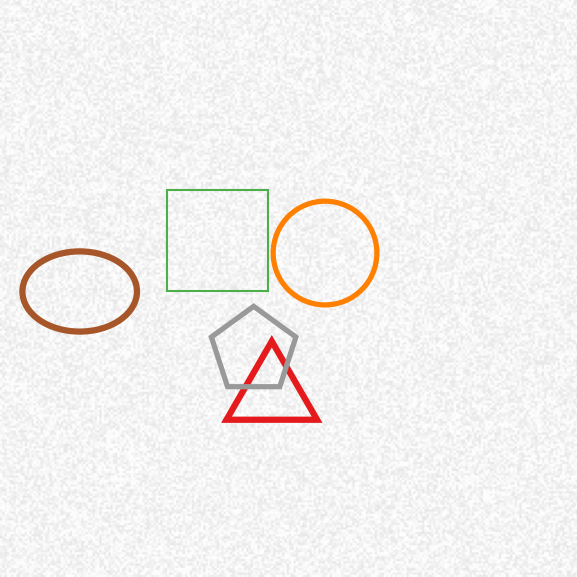[{"shape": "triangle", "thickness": 3, "radius": 0.45, "center": [0.471, 0.318]}, {"shape": "square", "thickness": 1, "radius": 0.44, "center": [0.376, 0.583]}, {"shape": "circle", "thickness": 2.5, "radius": 0.45, "center": [0.563, 0.561]}, {"shape": "oval", "thickness": 3, "radius": 0.5, "center": [0.138, 0.494]}, {"shape": "pentagon", "thickness": 2.5, "radius": 0.38, "center": [0.439, 0.392]}]